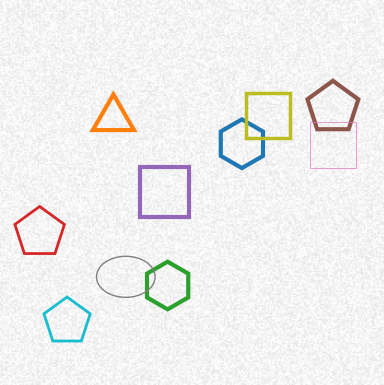[{"shape": "hexagon", "thickness": 3, "radius": 0.32, "center": [0.628, 0.627]}, {"shape": "triangle", "thickness": 3, "radius": 0.31, "center": [0.295, 0.693]}, {"shape": "hexagon", "thickness": 3, "radius": 0.31, "center": [0.435, 0.258]}, {"shape": "pentagon", "thickness": 2, "radius": 0.34, "center": [0.103, 0.396]}, {"shape": "square", "thickness": 3, "radius": 0.32, "center": [0.428, 0.501]}, {"shape": "pentagon", "thickness": 3, "radius": 0.35, "center": [0.865, 0.721]}, {"shape": "square", "thickness": 0.5, "radius": 0.3, "center": [0.865, 0.625]}, {"shape": "oval", "thickness": 1, "radius": 0.38, "center": [0.327, 0.281]}, {"shape": "square", "thickness": 2.5, "radius": 0.29, "center": [0.697, 0.7]}, {"shape": "pentagon", "thickness": 2, "radius": 0.32, "center": [0.174, 0.165]}]